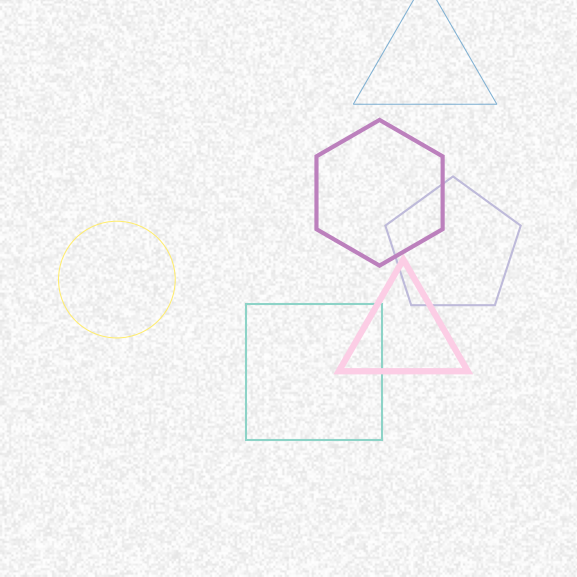[{"shape": "square", "thickness": 1, "radius": 0.59, "center": [0.544, 0.356]}, {"shape": "pentagon", "thickness": 1, "radius": 0.62, "center": [0.784, 0.57]}, {"shape": "triangle", "thickness": 0.5, "radius": 0.72, "center": [0.736, 0.89]}, {"shape": "triangle", "thickness": 3, "radius": 0.65, "center": [0.698, 0.421]}, {"shape": "hexagon", "thickness": 2, "radius": 0.63, "center": [0.657, 0.665]}, {"shape": "circle", "thickness": 0.5, "radius": 0.51, "center": [0.202, 0.515]}]